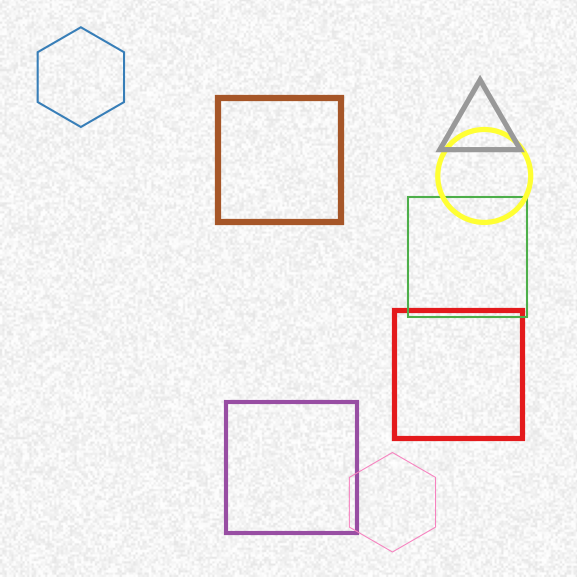[{"shape": "square", "thickness": 2.5, "radius": 0.56, "center": [0.793, 0.351]}, {"shape": "hexagon", "thickness": 1, "radius": 0.43, "center": [0.14, 0.866]}, {"shape": "square", "thickness": 1, "radius": 0.52, "center": [0.809, 0.554]}, {"shape": "square", "thickness": 2, "radius": 0.57, "center": [0.504, 0.189]}, {"shape": "circle", "thickness": 2.5, "radius": 0.4, "center": [0.839, 0.694]}, {"shape": "square", "thickness": 3, "radius": 0.54, "center": [0.484, 0.722]}, {"shape": "hexagon", "thickness": 0.5, "radius": 0.43, "center": [0.68, 0.129]}, {"shape": "triangle", "thickness": 2.5, "radius": 0.4, "center": [0.831, 0.78]}]